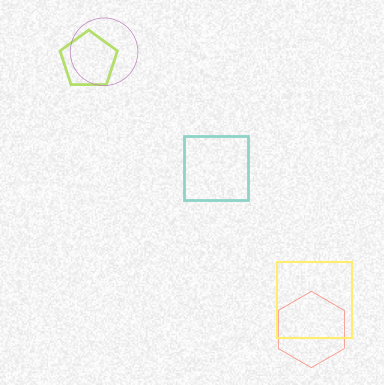[{"shape": "square", "thickness": 2, "radius": 0.41, "center": [0.561, 0.563]}, {"shape": "hexagon", "thickness": 0.5, "radius": 0.5, "center": [0.809, 0.144]}, {"shape": "pentagon", "thickness": 2, "radius": 0.39, "center": [0.23, 0.844]}, {"shape": "circle", "thickness": 0.5, "radius": 0.44, "center": [0.27, 0.865]}, {"shape": "square", "thickness": 1.5, "radius": 0.49, "center": [0.817, 0.221]}]